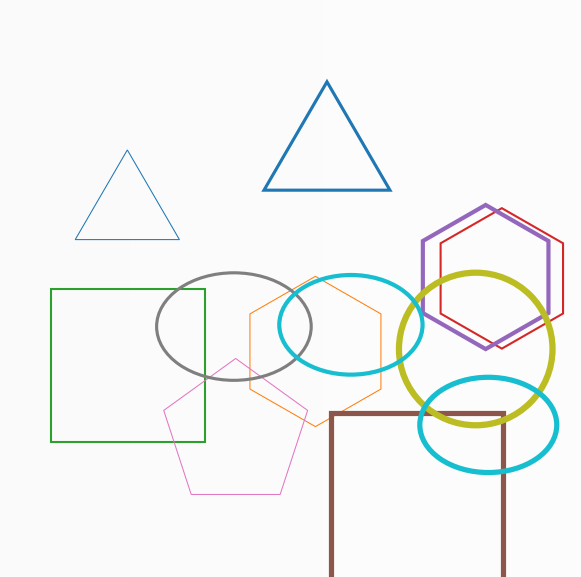[{"shape": "triangle", "thickness": 0.5, "radius": 0.52, "center": [0.219, 0.636]}, {"shape": "triangle", "thickness": 1.5, "radius": 0.63, "center": [0.563, 0.732]}, {"shape": "hexagon", "thickness": 0.5, "radius": 0.65, "center": [0.543, 0.391]}, {"shape": "square", "thickness": 1, "radius": 0.66, "center": [0.221, 0.367]}, {"shape": "hexagon", "thickness": 1, "radius": 0.61, "center": [0.863, 0.517]}, {"shape": "hexagon", "thickness": 2, "radius": 0.62, "center": [0.836, 0.519]}, {"shape": "square", "thickness": 2.5, "radius": 0.74, "center": [0.717, 0.136]}, {"shape": "pentagon", "thickness": 0.5, "radius": 0.65, "center": [0.405, 0.248]}, {"shape": "oval", "thickness": 1.5, "radius": 0.66, "center": [0.402, 0.434]}, {"shape": "circle", "thickness": 3, "radius": 0.66, "center": [0.818, 0.395]}, {"shape": "oval", "thickness": 2.5, "radius": 0.59, "center": [0.84, 0.263]}, {"shape": "oval", "thickness": 2, "radius": 0.62, "center": [0.604, 0.437]}]